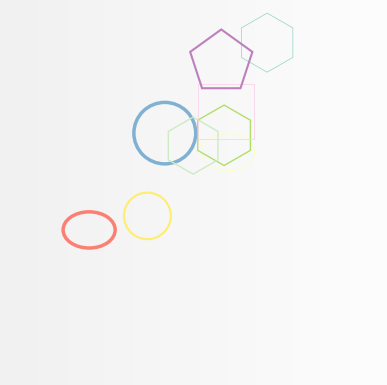[{"shape": "hexagon", "thickness": 0.5, "radius": 0.38, "center": [0.689, 0.889]}, {"shape": "oval", "thickness": 0.5, "radius": 0.34, "center": [0.588, 0.604]}, {"shape": "oval", "thickness": 2.5, "radius": 0.34, "center": [0.23, 0.403]}, {"shape": "circle", "thickness": 2.5, "radius": 0.4, "center": [0.425, 0.654]}, {"shape": "hexagon", "thickness": 1, "radius": 0.39, "center": [0.578, 0.649]}, {"shape": "square", "thickness": 0.5, "radius": 0.36, "center": [0.583, 0.711]}, {"shape": "pentagon", "thickness": 1.5, "radius": 0.42, "center": [0.571, 0.839]}, {"shape": "hexagon", "thickness": 1, "radius": 0.37, "center": [0.498, 0.622]}, {"shape": "circle", "thickness": 1.5, "radius": 0.3, "center": [0.38, 0.439]}]